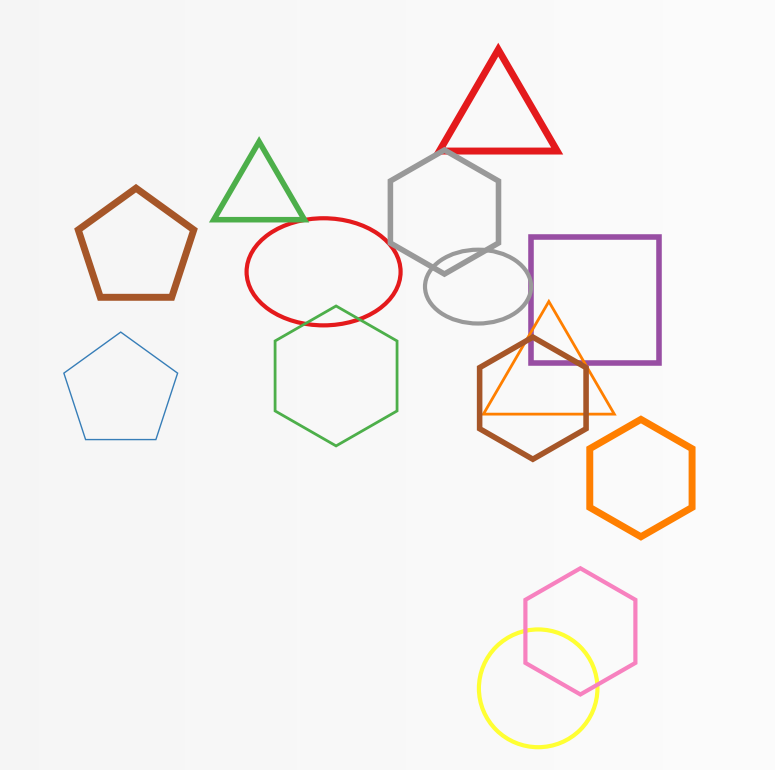[{"shape": "oval", "thickness": 1.5, "radius": 0.5, "center": [0.418, 0.647]}, {"shape": "triangle", "thickness": 2.5, "radius": 0.44, "center": [0.643, 0.848]}, {"shape": "pentagon", "thickness": 0.5, "radius": 0.39, "center": [0.156, 0.492]}, {"shape": "triangle", "thickness": 2, "radius": 0.34, "center": [0.334, 0.748]}, {"shape": "hexagon", "thickness": 1, "radius": 0.45, "center": [0.434, 0.512]}, {"shape": "square", "thickness": 2, "radius": 0.41, "center": [0.768, 0.611]}, {"shape": "hexagon", "thickness": 2.5, "radius": 0.38, "center": [0.827, 0.379]}, {"shape": "triangle", "thickness": 1, "radius": 0.49, "center": [0.708, 0.511]}, {"shape": "circle", "thickness": 1.5, "radius": 0.38, "center": [0.694, 0.106]}, {"shape": "pentagon", "thickness": 2.5, "radius": 0.39, "center": [0.176, 0.677]}, {"shape": "hexagon", "thickness": 2, "radius": 0.4, "center": [0.688, 0.483]}, {"shape": "hexagon", "thickness": 1.5, "radius": 0.41, "center": [0.749, 0.18]}, {"shape": "hexagon", "thickness": 2, "radius": 0.4, "center": [0.573, 0.725]}, {"shape": "oval", "thickness": 1.5, "radius": 0.34, "center": [0.617, 0.628]}]